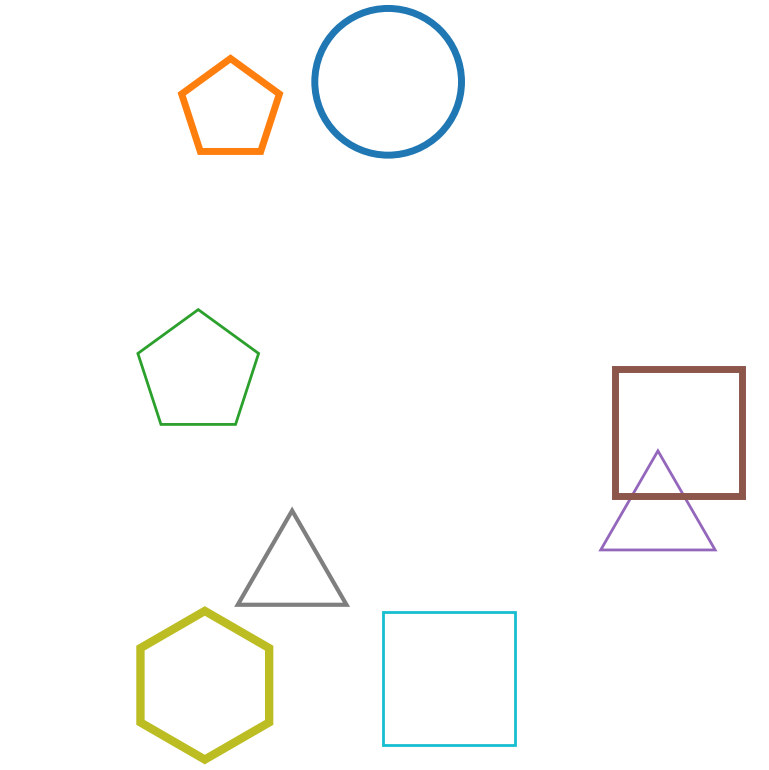[{"shape": "circle", "thickness": 2.5, "radius": 0.48, "center": [0.504, 0.894]}, {"shape": "pentagon", "thickness": 2.5, "radius": 0.33, "center": [0.299, 0.857]}, {"shape": "pentagon", "thickness": 1, "radius": 0.41, "center": [0.257, 0.515]}, {"shape": "triangle", "thickness": 1, "radius": 0.43, "center": [0.854, 0.329]}, {"shape": "square", "thickness": 2.5, "radius": 0.41, "center": [0.881, 0.439]}, {"shape": "triangle", "thickness": 1.5, "radius": 0.41, "center": [0.379, 0.255]}, {"shape": "hexagon", "thickness": 3, "radius": 0.48, "center": [0.266, 0.11]}, {"shape": "square", "thickness": 1, "radius": 0.43, "center": [0.583, 0.119]}]